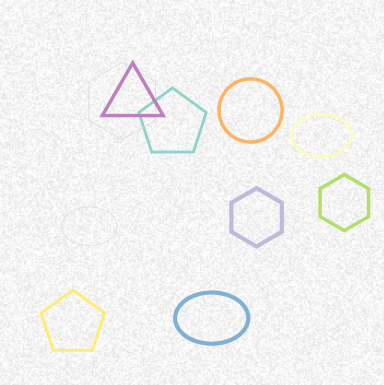[{"shape": "pentagon", "thickness": 2, "radius": 0.46, "center": [0.448, 0.68]}, {"shape": "oval", "thickness": 1.5, "radius": 0.39, "center": [0.835, 0.648]}, {"shape": "hexagon", "thickness": 3, "radius": 0.38, "center": [0.667, 0.436]}, {"shape": "oval", "thickness": 3, "radius": 0.48, "center": [0.55, 0.174]}, {"shape": "circle", "thickness": 2.5, "radius": 0.41, "center": [0.651, 0.713]}, {"shape": "hexagon", "thickness": 2.5, "radius": 0.36, "center": [0.894, 0.474]}, {"shape": "hexagon", "thickness": 0.5, "radius": 0.5, "center": [0.317, 0.738]}, {"shape": "triangle", "thickness": 2.5, "radius": 0.46, "center": [0.345, 0.745]}, {"shape": "oval", "thickness": 0.5, "radius": 0.36, "center": [0.232, 0.412]}, {"shape": "pentagon", "thickness": 2, "radius": 0.43, "center": [0.189, 0.16]}]